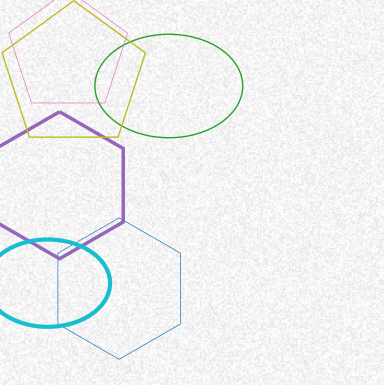[{"shape": "hexagon", "thickness": 0.5, "radius": 0.92, "center": [0.31, 0.25]}, {"shape": "oval", "thickness": 1, "radius": 0.96, "center": [0.439, 0.777]}, {"shape": "hexagon", "thickness": 2.5, "radius": 0.95, "center": [0.155, 0.519]}, {"shape": "pentagon", "thickness": 0.5, "radius": 0.81, "center": [0.177, 0.864]}, {"shape": "pentagon", "thickness": 1, "radius": 0.98, "center": [0.192, 0.802]}, {"shape": "oval", "thickness": 3, "radius": 0.81, "center": [0.124, 0.265]}]